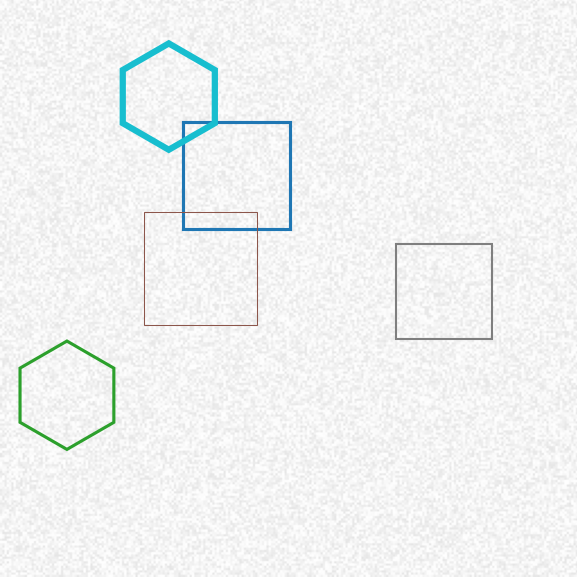[{"shape": "square", "thickness": 1.5, "radius": 0.46, "center": [0.409, 0.696]}, {"shape": "hexagon", "thickness": 1.5, "radius": 0.47, "center": [0.116, 0.315]}, {"shape": "square", "thickness": 0.5, "radius": 0.49, "center": [0.347, 0.534]}, {"shape": "square", "thickness": 1, "radius": 0.41, "center": [0.769, 0.494]}, {"shape": "hexagon", "thickness": 3, "radius": 0.46, "center": [0.292, 0.832]}]